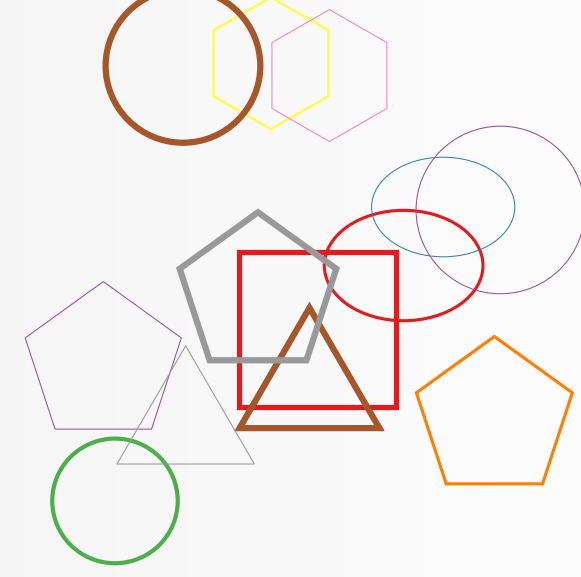[{"shape": "oval", "thickness": 1.5, "radius": 0.68, "center": [0.694, 0.539]}, {"shape": "square", "thickness": 2.5, "radius": 0.67, "center": [0.546, 0.429]}, {"shape": "oval", "thickness": 0.5, "radius": 0.62, "center": [0.762, 0.641]}, {"shape": "circle", "thickness": 2, "radius": 0.54, "center": [0.198, 0.132]}, {"shape": "circle", "thickness": 0.5, "radius": 0.73, "center": [0.861, 0.636]}, {"shape": "pentagon", "thickness": 0.5, "radius": 0.71, "center": [0.178, 0.37]}, {"shape": "pentagon", "thickness": 1.5, "radius": 0.71, "center": [0.85, 0.275]}, {"shape": "hexagon", "thickness": 1, "radius": 0.57, "center": [0.466, 0.89]}, {"shape": "circle", "thickness": 3, "radius": 0.67, "center": [0.315, 0.885]}, {"shape": "triangle", "thickness": 3, "radius": 0.69, "center": [0.532, 0.327]}, {"shape": "hexagon", "thickness": 0.5, "radius": 0.57, "center": [0.567, 0.868]}, {"shape": "triangle", "thickness": 0.5, "radius": 0.68, "center": [0.319, 0.264]}, {"shape": "pentagon", "thickness": 3, "radius": 0.71, "center": [0.444, 0.49]}]